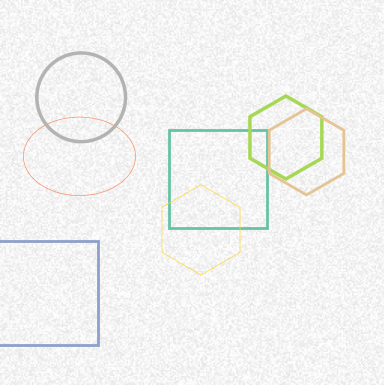[{"shape": "square", "thickness": 2, "radius": 0.64, "center": [0.566, 0.536]}, {"shape": "oval", "thickness": 0.5, "radius": 0.73, "center": [0.206, 0.594]}, {"shape": "square", "thickness": 2, "radius": 0.68, "center": [0.119, 0.24]}, {"shape": "hexagon", "thickness": 2.5, "radius": 0.54, "center": [0.743, 0.643]}, {"shape": "hexagon", "thickness": 0.5, "radius": 0.59, "center": [0.522, 0.403]}, {"shape": "hexagon", "thickness": 2, "radius": 0.56, "center": [0.796, 0.606]}, {"shape": "circle", "thickness": 2.5, "radius": 0.58, "center": [0.211, 0.747]}]